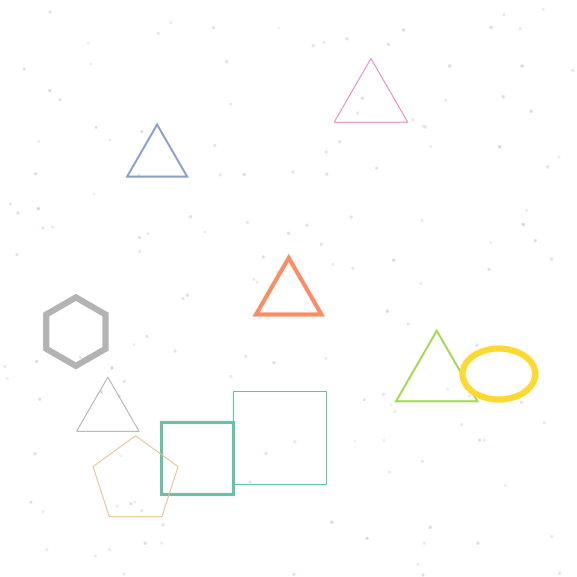[{"shape": "square", "thickness": 1.5, "radius": 0.31, "center": [0.341, 0.206]}, {"shape": "square", "thickness": 0.5, "radius": 0.4, "center": [0.484, 0.242]}, {"shape": "triangle", "thickness": 2, "radius": 0.33, "center": [0.5, 0.487]}, {"shape": "triangle", "thickness": 1, "radius": 0.3, "center": [0.272, 0.723]}, {"shape": "triangle", "thickness": 0.5, "radius": 0.37, "center": [0.642, 0.824]}, {"shape": "triangle", "thickness": 1, "radius": 0.41, "center": [0.756, 0.345]}, {"shape": "oval", "thickness": 3, "radius": 0.32, "center": [0.864, 0.351]}, {"shape": "pentagon", "thickness": 0.5, "radius": 0.39, "center": [0.235, 0.167]}, {"shape": "hexagon", "thickness": 3, "radius": 0.3, "center": [0.131, 0.425]}, {"shape": "triangle", "thickness": 0.5, "radius": 0.31, "center": [0.187, 0.283]}]